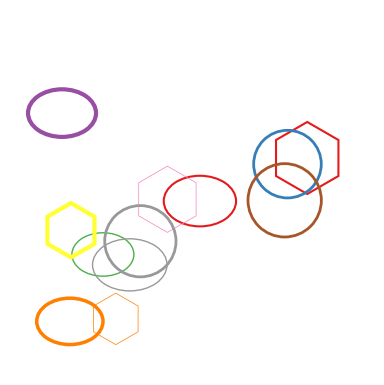[{"shape": "oval", "thickness": 1.5, "radius": 0.47, "center": [0.519, 0.478]}, {"shape": "hexagon", "thickness": 1.5, "radius": 0.47, "center": [0.798, 0.59]}, {"shape": "circle", "thickness": 2, "radius": 0.44, "center": [0.747, 0.574]}, {"shape": "oval", "thickness": 1, "radius": 0.4, "center": [0.267, 0.339]}, {"shape": "oval", "thickness": 3, "radius": 0.44, "center": [0.161, 0.706]}, {"shape": "hexagon", "thickness": 0.5, "radius": 0.33, "center": [0.301, 0.172]}, {"shape": "oval", "thickness": 2.5, "radius": 0.43, "center": [0.181, 0.165]}, {"shape": "hexagon", "thickness": 3, "radius": 0.35, "center": [0.184, 0.402]}, {"shape": "circle", "thickness": 2, "radius": 0.48, "center": [0.739, 0.48]}, {"shape": "hexagon", "thickness": 0.5, "radius": 0.43, "center": [0.435, 0.482]}, {"shape": "oval", "thickness": 1, "radius": 0.48, "center": [0.337, 0.312]}, {"shape": "circle", "thickness": 2, "radius": 0.46, "center": [0.365, 0.373]}]